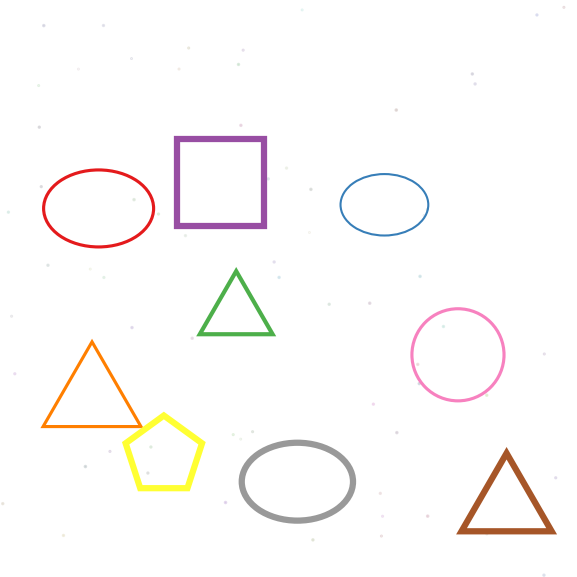[{"shape": "oval", "thickness": 1.5, "radius": 0.48, "center": [0.171, 0.638]}, {"shape": "oval", "thickness": 1, "radius": 0.38, "center": [0.666, 0.645]}, {"shape": "triangle", "thickness": 2, "radius": 0.36, "center": [0.409, 0.457]}, {"shape": "square", "thickness": 3, "radius": 0.38, "center": [0.382, 0.683]}, {"shape": "triangle", "thickness": 1.5, "radius": 0.49, "center": [0.159, 0.309]}, {"shape": "pentagon", "thickness": 3, "radius": 0.35, "center": [0.284, 0.21]}, {"shape": "triangle", "thickness": 3, "radius": 0.45, "center": [0.877, 0.124]}, {"shape": "circle", "thickness": 1.5, "radius": 0.4, "center": [0.793, 0.385]}, {"shape": "oval", "thickness": 3, "radius": 0.48, "center": [0.515, 0.165]}]